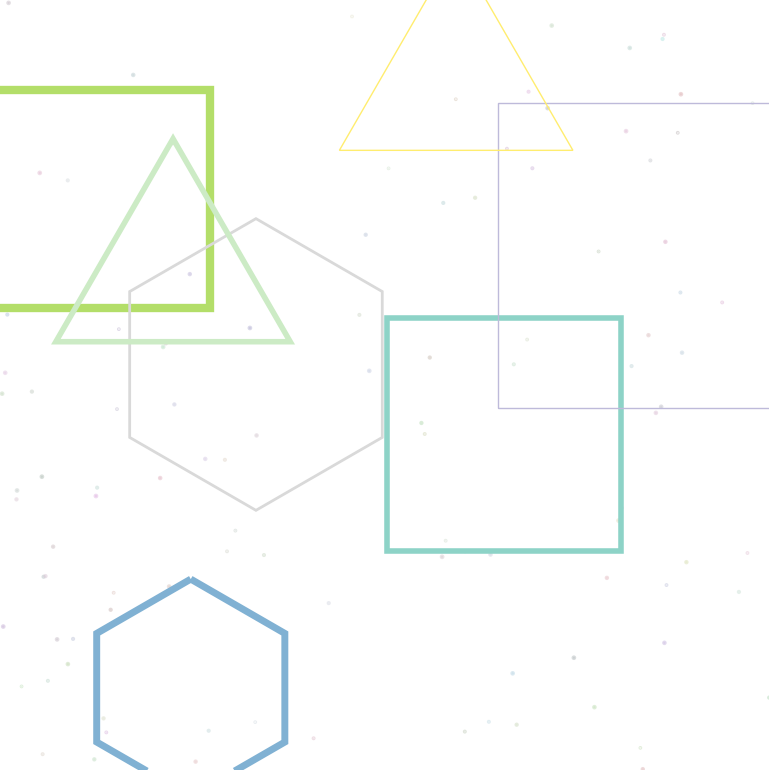[{"shape": "square", "thickness": 2, "radius": 0.76, "center": [0.655, 0.435]}, {"shape": "square", "thickness": 0.5, "radius": 0.99, "center": [0.845, 0.668]}, {"shape": "hexagon", "thickness": 2.5, "radius": 0.71, "center": [0.248, 0.107]}, {"shape": "square", "thickness": 3, "radius": 0.71, "center": [0.131, 0.741]}, {"shape": "hexagon", "thickness": 1, "radius": 0.95, "center": [0.332, 0.527]}, {"shape": "triangle", "thickness": 2, "radius": 0.88, "center": [0.225, 0.644]}, {"shape": "triangle", "thickness": 0.5, "radius": 0.88, "center": [0.592, 0.892]}]